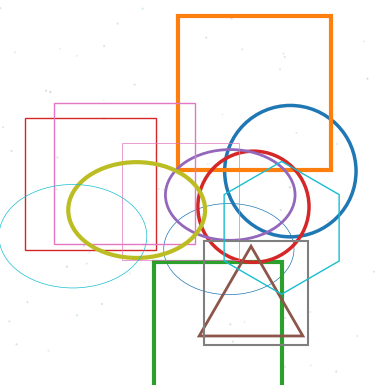[{"shape": "oval", "thickness": 0.5, "radius": 0.85, "center": [0.594, 0.353]}, {"shape": "circle", "thickness": 2.5, "radius": 0.85, "center": [0.754, 0.555]}, {"shape": "square", "thickness": 3, "radius": 0.99, "center": [0.66, 0.758]}, {"shape": "square", "thickness": 3, "radius": 0.83, "center": [0.566, 0.154]}, {"shape": "square", "thickness": 1, "radius": 0.85, "center": [0.235, 0.522]}, {"shape": "circle", "thickness": 2.5, "radius": 0.72, "center": [0.658, 0.463]}, {"shape": "oval", "thickness": 2, "radius": 0.84, "center": [0.598, 0.494]}, {"shape": "triangle", "thickness": 2, "radius": 0.78, "center": [0.652, 0.205]}, {"shape": "square", "thickness": 0.5, "radius": 0.76, "center": [0.468, 0.476]}, {"shape": "square", "thickness": 1, "radius": 0.92, "center": [0.323, 0.549]}, {"shape": "square", "thickness": 1.5, "radius": 0.67, "center": [0.665, 0.239]}, {"shape": "oval", "thickness": 3, "radius": 0.89, "center": [0.355, 0.454]}, {"shape": "oval", "thickness": 0.5, "radius": 0.96, "center": [0.189, 0.386]}, {"shape": "hexagon", "thickness": 1, "radius": 0.86, "center": [0.732, 0.408]}]